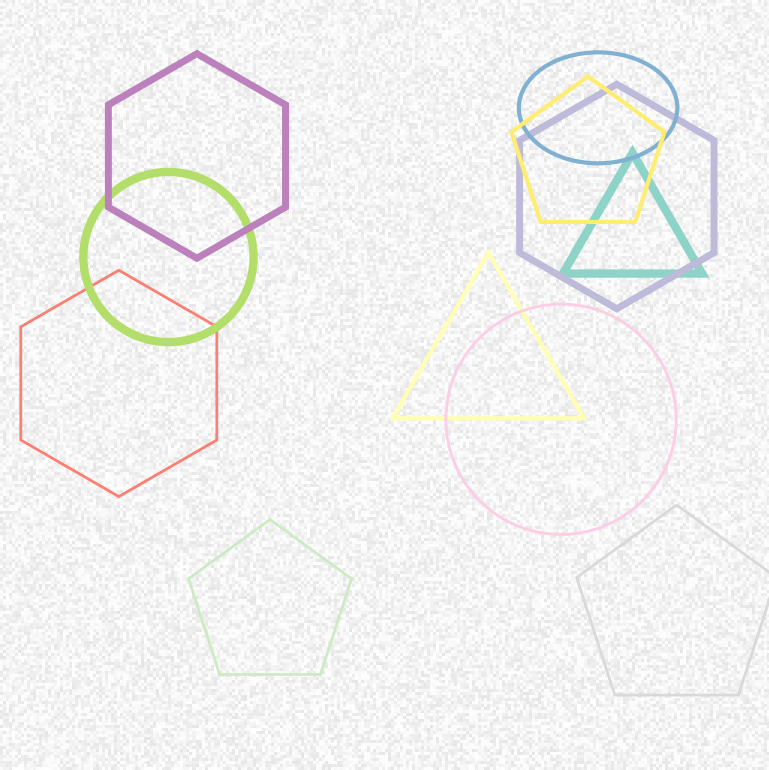[{"shape": "triangle", "thickness": 3, "radius": 0.52, "center": [0.822, 0.697]}, {"shape": "triangle", "thickness": 1.5, "radius": 0.72, "center": [0.634, 0.529]}, {"shape": "hexagon", "thickness": 2.5, "radius": 0.73, "center": [0.801, 0.745]}, {"shape": "hexagon", "thickness": 1, "radius": 0.73, "center": [0.154, 0.502]}, {"shape": "oval", "thickness": 1.5, "radius": 0.51, "center": [0.777, 0.86]}, {"shape": "circle", "thickness": 3, "radius": 0.55, "center": [0.219, 0.666]}, {"shape": "circle", "thickness": 1, "radius": 0.75, "center": [0.729, 0.455]}, {"shape": "pentagon", "thickness": 1, "radius": 0.68, "center": [0.879, 0.208]}, {"shape": "hexagon", "thickness": 2.5, "radius": 0.66, "center": [0.256, 0.797]}, {"shape": "pentagon", "thickness": 1, "radius": 0.56, "center": [0.351, 0.214]}, {"shape": "pentagon", "thickness": 1.5, "radius": 0.52, "center": [0.764, 0.796]}]